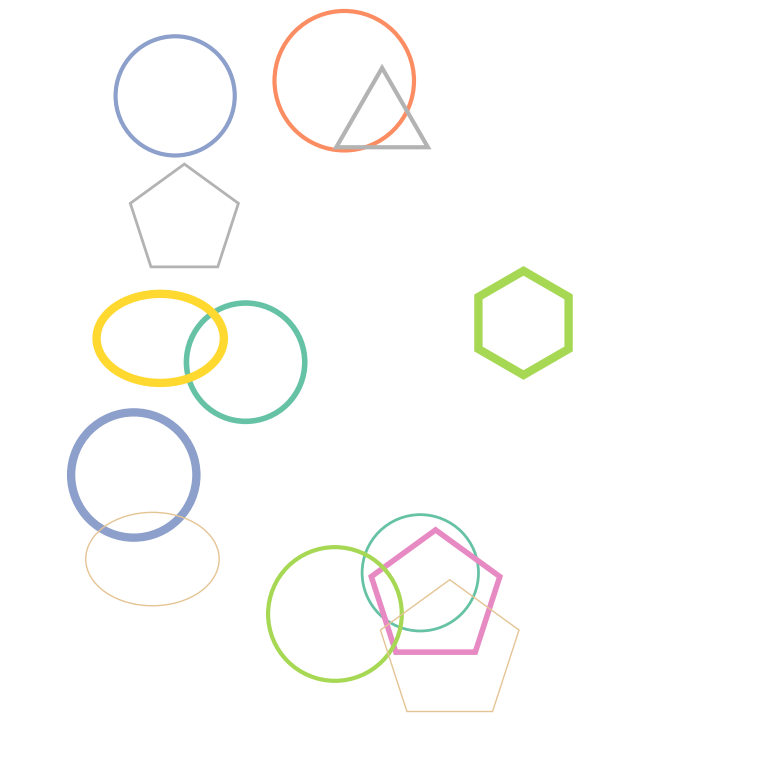[{"shape": "circle", "thickness": 1, "radius": 0.38, "center": [0.546, 0.256]}, {"shape": "circle", "thickness": 2, "radius": 0.38, "center": [0.319, 0.53]}, {"shape": "circle", "thickness": 1.5, "radius": 0.45, "center": [0.447, 0.895]}, {"shape": "circle", "thickness": 1.5, "radius": 0.39, "center": [0.227, 0.875]}, {"shape": "circle", "thickness": 3, "radius": 0.41, "center": [0.174, 0.383]}, {"shape": "pentagon", "thickness": 2, "radius": 0.44, "center": [0.566, 0.224]}, {"shape": "hexagon", "thickness": 3, "radius": 0.34, "center": [0.68, 0.581]}, {"shape": "circle", "thickness": 1.5, "radius": 0.43, "center": [0.435, 0.203]}, {"shape": "oval", "thickness": 3, "radius": 0.41, "center": [0.208, 0.561]}, {"shape": "oval", "thickness": 0.5, "radius": 0.43, "center": [0.198, 0.274]}, {"shape": "pentagon", "thickness": 0.5, "radius": 0.47, "center": [0.584, 0.153]}, {"shape": "pentagon", "thickness": 1, "radius": 0.37, "center": [0.239, 0.713]}, {"shape": "triangle", "thickness": 1.5, "radius": 0.34, "center": [0.496, 0.843]}]